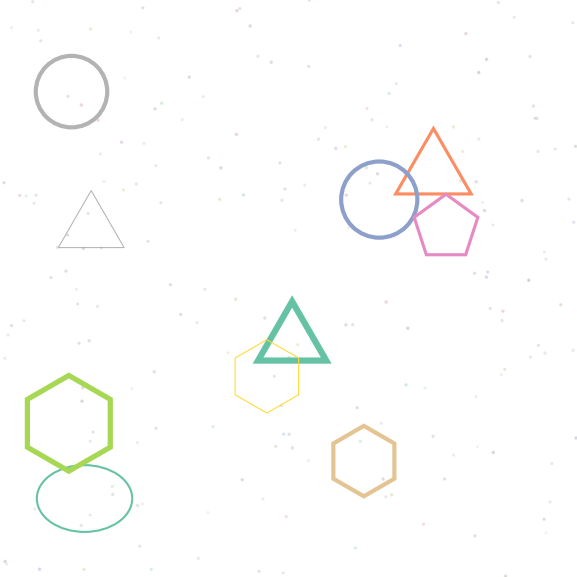[{"shape": "triangle", "thickness": 3, "radius": 0.34, "center": [0.506, 0.409]}, {"shape": "oval", "thickness": 1, "radius": 0.41, "center": [0.146, 0.136]}, {"shape": "triangle", "thickness": 1.5, "radius": 0.38, "center": [0.751, 0.701]}, {"shape": "circle", "thickness": 2, "radius": 0.33, "center": [0.657, 0.654]}, {"shape": "pentagon", "thickness": 1.5, "radius": 0.29, "center": [0.772, 0.605]}, {"shape": "hexagon", "thickness": 2.5, "radius": 0.41, "center": [0.119, 0.266]}, {"shape": "hexagon", "thickness": 0.5, "radius": 0.32, "center": [0.462, 0.347]}, {"shape": "hexagon", "thickness": 2, "radius": 0.3, "center": [0.63, 0.201]}, {"shape": "circle", "thickness": 2, "radius": 0.31, "center": [0.124, 0.84]}, {"shape": "triangle", "thickness": 0.5, "radius": 0.33, "center": [0.158, 0.603]}]